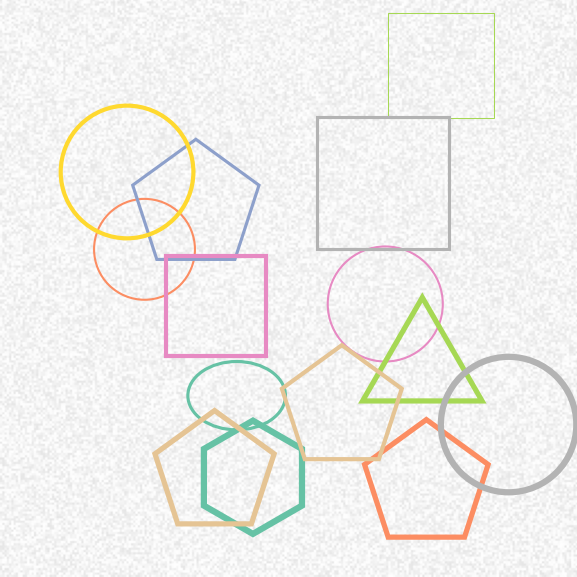[{"shape": "oval", "thickness": 1.5, "radius": 0.42, "center": [0.41, 0.314]}, {"shape": "hexagon", "thickness": 3, "radius": 0.49, "center": [0.438, 0.173]}, {"shape": "circle", "thickness": 1, "radius": 0.44, "center": [0.25, 0.567]}, {"shape": "pentagon", "thickness": 2.5, "radius": 0.56, "center": [0.738, 0.16]}, {"shape": "pentagon", "thickness": 1.5, "radius": 0.57, "center": [0.339, 0.643]}, {"shape": "square", "thickness": 2, "radius": 0.43, "center": [0.374, 0.47]}, {"shape": "circle", "thickness": 1, "radius": 0.5, "center": [0.667, 0.473]}, {"shape": "square", "thickness": 0.5, "radius": 0.46, "center": [0.763, 0.886]}, {"shape": "triangle", "thickness": 2.5, "radius": 0.6, "center": [0.731, 0.365]}, {"shape": "circle", "thickness": 2, "radius": 0.57, "center": [0.22, 0.701]}, {"shape": "pentagon", "thickness": 2, "radius": 0.55, "center": [0.592, 0.292]}, {"shape": "pentagon", "thickness": 2.5, "radius": 0.54, "center": [0.372, 0.18]}, {"shape": "square", "thickness": 1.5, "radius": 0.57, "center": [0.664, 0.682]}, {"shape": "circle", "thickness": 3, "radius": 0.59, "center": [0.881, 0.264]}]